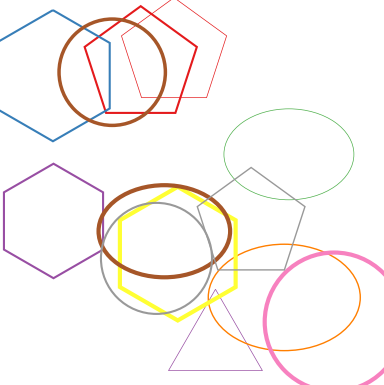[{"shape": "pentagon", "thickness": 0.5, "radius": 0.72, "center": [0.452, 0.863]}, {"shape": "pentagon", "thickness": 1.5, "radius": 0.77, "center": [0.366, 0.831]}, {"shape": "hexagon", "thickness": 1.5, "radius": 0.85, "center": [0.137, 0.803]}, {"shape": "oval", "thickness": 0.5, "radius": 0.84, "center": [0.75, 0.599]}, {"shape": "triangle", "thickness": 0.5, "radius": 0.7, "center": [0.56, 0.108]}, {"shape": "hexagon", "thickness": 1.5, "radius": 0.74, "center": [0.139, 0.426]}, {"shape": "oval", "thickness": 1, "radius": 0.99, "center": [0.738, 0.227]}, {"shape": "hexagon", "thickness": 3, "radius": 0.87, "center": [0.462, 0.341]}, {"shape": "circle", "thickness": 2.5, "radius": 0.69, "center": [0.291, 0.812]}, {"shape": "oval", "thickness": 3, "radius": 0.85, "center": [0.427, 0.399]}, {"shape": "circle", "thickness": 3, "radius": 0.9, "center": [0.868, 0.164]}, {"shape": "pentagon", "thickness": 1, "radius": 0.74, "center": [0.652, 0.418]}, {"shape": "circle", "thickness": 1.5, "radius": 0.72, "center": [0.406, 0.329]}]